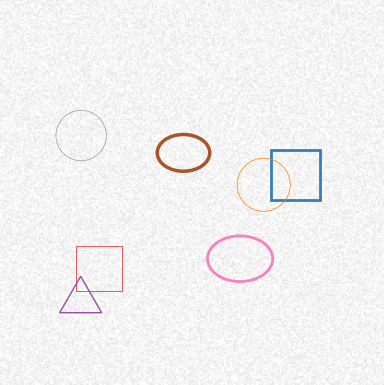[{"shape": "square", "thickness": 0.5, "radius": 0.29, "center": [0.257, 0.303]}, {"shape": "square", "thickness": 2, "radius": 0.32, "center": [0.767, 0.545]}, {"shape": "triangle", "thickness": 1, "radius": 0.31, "center": [0.209, 0.219]}, {"shape": "circle", "thickness": 0.5, "radius": 0.35, "center": [0.685, 0.52]}, {"shape": "oval", "thickness": 2.5, "radius": 0.34, "center": [0.477, 0.603]}, {"shape": "oval", "thickness": 2, "radius": 0.42, "center": [0.624, 0.328]}, {"shape": "circle", "thickness": 0.5, "radius": 0.33, "center": [0.211, 0.648]}]